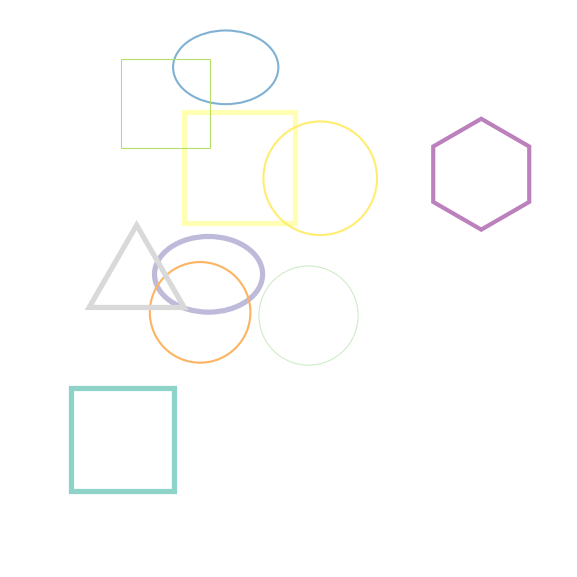[{"shape": "square", "thickness": 2.5, "radius": 0.45, "center": [0.212, 0.239]}, {"shape": "square", "thickness": 2.5, "radius": 0.48, "center": [0.415, 0.709]}, {"shape": "oval", "thickness": 2.5, "radius": 0.47, "center": [0.361, 0.524]}, {"shape": "oval", "thickness": 1, "radius": 0.46, "center": [0.391, 0.883]}, {"shape": "circle", "thickness": 1, "radius": 0.44, "center": [0.347, 0.458]}, {"shape": "square", "thickness": 0.5, "radius": 0.39, "center": [0.287, 0.819]}, {"shape": "triangle", "thickness": 2.5, "radius": 0.48, "center": [0.237, 0.514]}, {"shape": "hexagon", "thickness": 2, "radius": 0.48, "center": [0.833, 0.697]}, {"shape": "circle", "thickness": 0.5, "radius": 0.43, "center": [0.534, 0.453]}, {"shape": "circle", "thickness": 1, "radius": 0.49, "center": [0.554, 0.69]}]